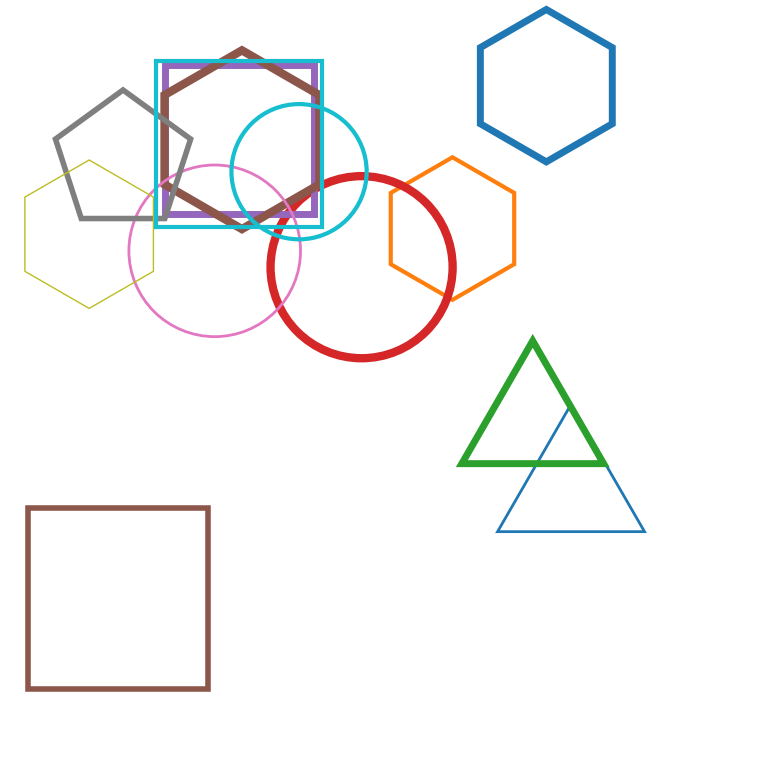[{"shape": "triangle", "thickness": 1, "radius": 0.55, "center": [0.742, 0.365]}, {"shape": "hexagon", "thickness": 2.5, "radius": 0.49, "center": [0.71, 0.889]}, {"shape": "hexagon", "thickness": 1.5, "radius": 0.46, "center": [0.588, 0.703]}, {"shape": "triangle", "thickness": 2.5, "radius": 0.53, "center": [0.692, 0.451]}, {"shape": "circle", "thickness": 3, "radius": 0.59, "center": [0.47, 0.653]}, {"shape": "square", "thickness": 2.5, "radius": 0.49, "center": [0.311, 0.819]}, {"shape": "hexagon", "thickness": 3, "radius": 0.58, "center": [0.314, 0.819]}, {"shape": "square", "thickness": 2, "radius": 0.59, "center": [0.154, 0.222]}, {"shape": "circle", "thickness": 1, "radius": 0.56, "center": [0.279, 0.674]}, {"shape": "pentagon", "thickness": 2, "radius": 0.46, "center": [0.16, 0.791]}, {"shape": "hexagon", "thickness": 0.5, "radius": 0.48, "center": [0.116, 0.696]}, {"shape": "circle", "thickness": 1.5, "radius": 0.44, "center": [0.388, 0.777]}, {"shape": "square", "thickness": 1.5, "radius": 0.54, "center": [0.31, 0.813]}]